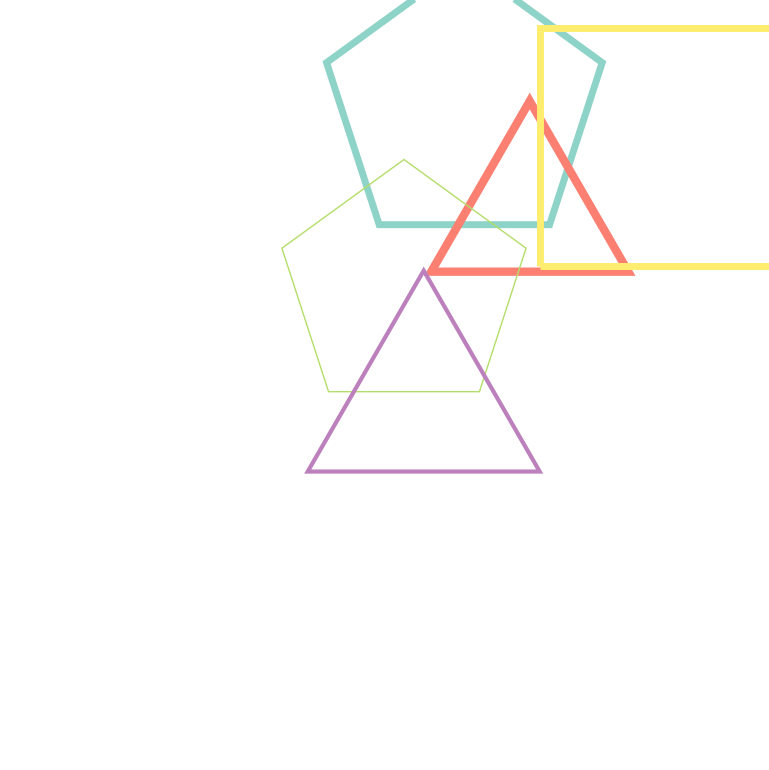[{"shape": "pentagon", "thickness": 2.5, "radius": 0.94, "center": [0.603, 0.86]}, {"shape": "triangle", "thickness": 3, "radius": 0.74, "center": [0.688, 0.721]}, {"shape": "pentagon", "thickness": 0.5, "radius": 0.83, "center": [0.525, 0.626]}, {"shape": "triangle", "thickness": 1.5, "radius": 0.87, "center": [0.55, 0.475]}, {"shape": "square", "thickness": 2.5, "radius": 0.77, "center": [0.856, 0.809]}]